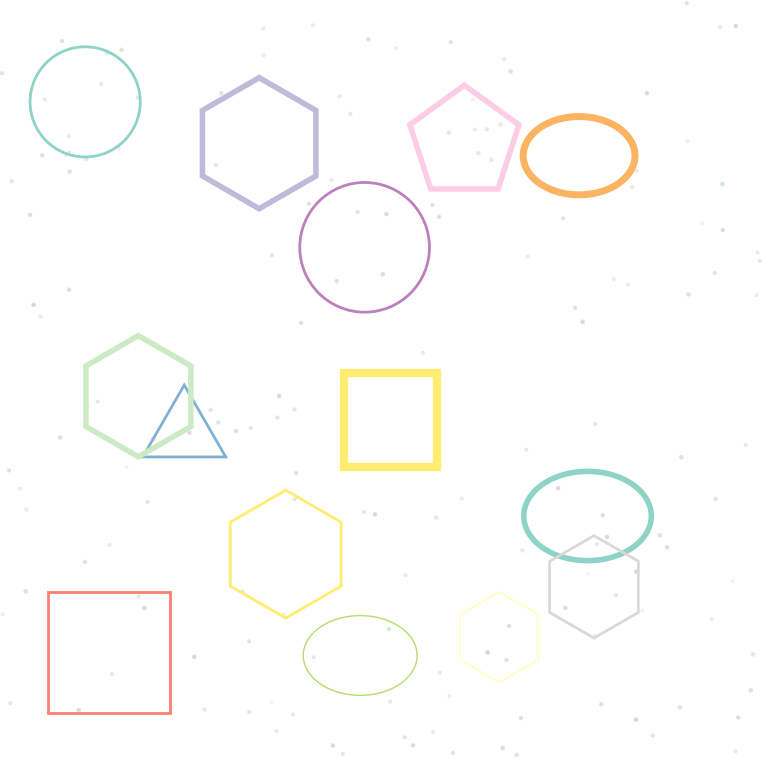[{"shape": "circle", "thickness": 1, "radius": 0.36, "center": [0.111, 0.868]}, {"shape": "oval", "thickness": 2, "radius": 0.41, "center": [0.763, 0.33]}, {"shape": "hexagon", "thickness": 0.5, "radius": 0.29, "center": [0.648, 0.173]}, {"shape": "hexagon", "thickness": 2, "radius": 0.43, "center": [0.337, 0.814]}, {"shape": "square", "thickness": 1, "radius": 0.39, "center": [0.142, 0.152]}, {"shape": "triangle", "thickness": 1, "radius": 0.31, "center": [0.239, 0.438]}, {"shape": "oval", "thickness": 2.5, "radius": 0.36, "center": [0.752, 0.798]}, {"shape": "oval", "thickness": 0.5, "radius": 0.37, "center": [0.468, 0.149]}, {"shape": "pentagon", "thickness": 2, "radius": 0.37, "center": [0.603, 0.815]}, {"shape": "hexagon", "thickness": 1, "radius": 0.33, "center": [0.771, 0.238]}, {"shape": "circle", "thickness": 1, "radius": 0.42, "center": [0.474, 0.679]}, {"shape": "hexagon", "thickness": 2, "radius": 0.39, "center": [0.18, 0.485]}, {"shape": "square", "thickness": 3, "radius": 0.3, "center": [0.508, 0.454]}, {"shape": "hexagon", "thickness": 1, "radius": 0.42, "center": [0.371, 0.28]}]